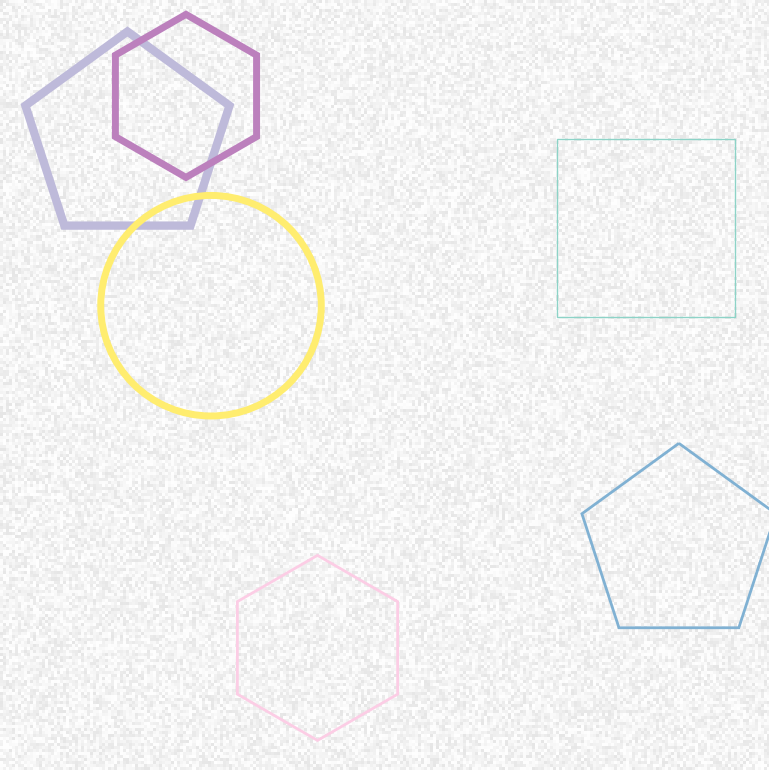[{"shape": "square", "thickness": 0.5, "radius": 0.58, "center": [0.839, 0.704]}, {"shape": "pentagon", "thickness": 3, "radius": 0.7, "center": [0.166, 0.82]}, {"shape": "pentagon", "thickness": 1, "radius": 0.66, "center": [0.882, 0.292]}, {"shape": "hexagon", "thickness": 1, "radius": 0.6, "center": [0.412, 0.159]}, {"shape": "hexagon", "thickness": 2.5, "radius": 0.53, "center": [0.242, 0.875]}, {"shape": "circle", "thickness": 2.5, "radius": 0.72, "center": [0.274, 0.603]}]